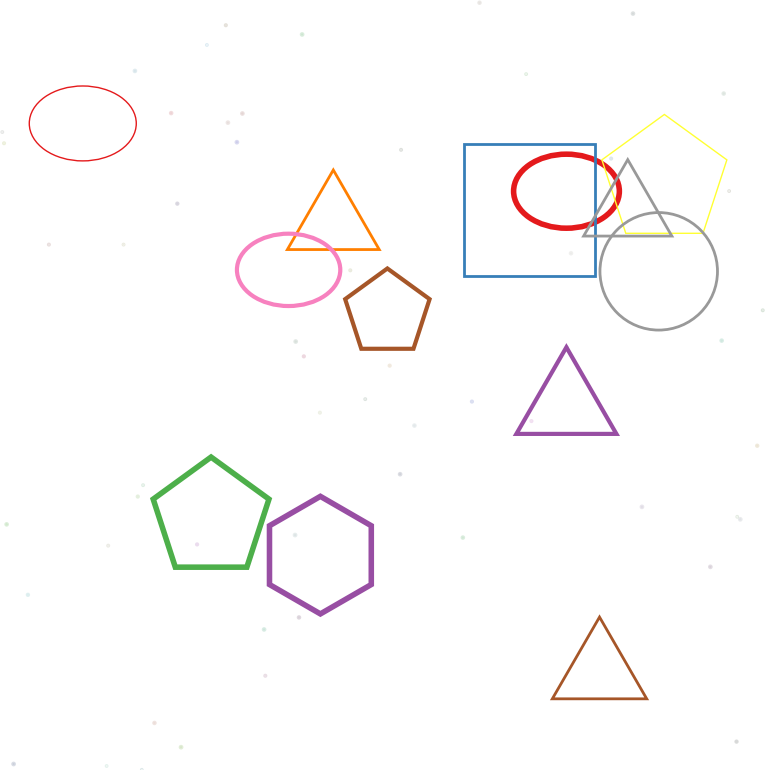[{"shape": "oval", "thickness": 2, "radius": 0.34, "center": [0.736, 0.752]}, {"shape": "oval", "thickness": 0.5, "radius": 0.35, "center": [0.108, 0.84]}, {"shape": "square", "thickness": 1, "radius": 0.43, "center": [0.688, 0.727]}, {"shape": "pentagon", "thickness": 2, "radius": 0.4, "center": [0.274, 0.327]}, {"shape": "hexagon", "thickness": 2, "radius": 0.38, "center": [0.416, 0.279]}, {"shape": "triangle", "thickness": 1.5, "radius": 0.38, "center": [0.736, 0.474]}, {"shape": "triangle", "thickness": 1, "radius": 0.34, "center": [0.433, 0.71]}, {"shape": "pentagon", "thickness": 0.5, "radius": 0.43, "center": [0.863, 0.766]}, {"shape": "triangle", "thickness": 1, "radius": 0.35, "center": [0.779, 0.128]}, {"shape": "pentagon", "thickness": 1.5, "radius": 0.29, "center": [0.503, 0.594]}, {"shape": "oval", "thickness": 1.5, "radius": 0.34, "center": [0.375, 0.65]}, {"shape": "circle", "thickness": 1, "radius": 0.38, "center": [0.855, 0.648]}, {"shape": "triangle", "thickness": 1, "radius": 0.33, "center": [0.815, 0.726]}]